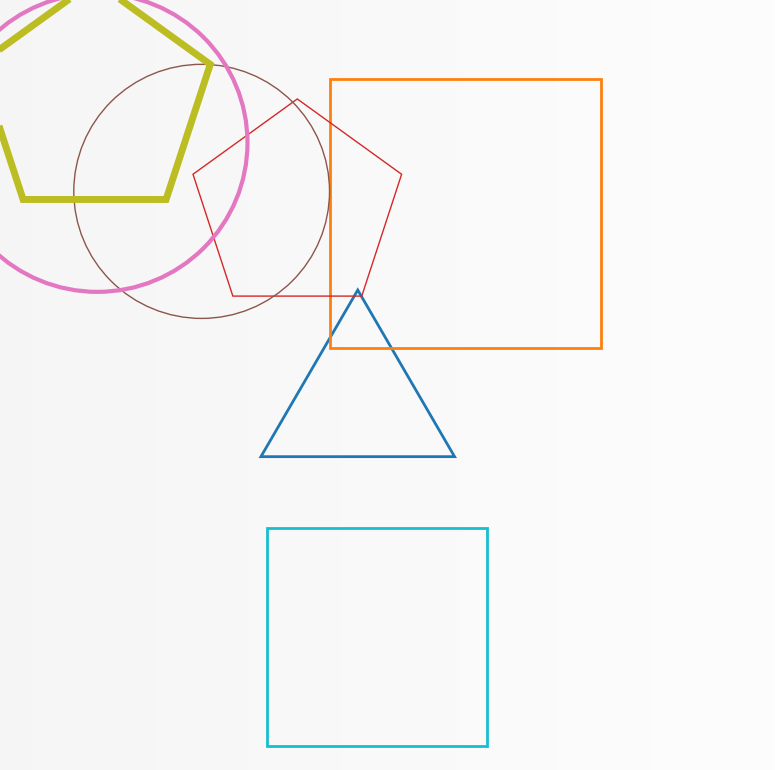[{"shape": "triangle", "thickness": 1, "radius": 0.72, "center": [0.462, 0.479]}, {"shape": "square", "thickness": 1, "radius": 0.87, "center": [0.601, 0.723]}, {"shape": "pentagon", "thickness": 0.5, "radius": 0.71, "center": [0.384, 0.73]}, {"shape": "circle", "thickness": 0.5, "radius": 0.82, "center": [0.26, 0.751]}, {"shape": "circle", "thickness": 1.5, "radius": 0.97, "center": [0.126, 0.815]}, {"shape": "pentagon", "thickness": 2.5, "radius": 0.78, "center": [0.122, 0.868]}, {"shape": "square", "thickness": 1, "radius": 0.71, "center": [0.487, 0.173]}]